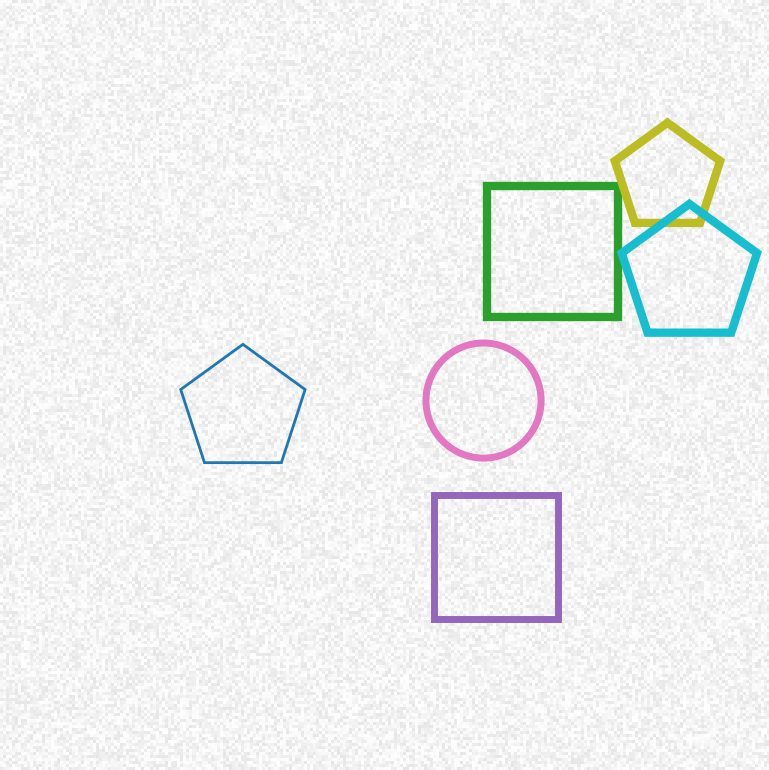[{"shape": "pentagon", "thickness": 1, "radius": 0.42, "center": [0.315, 0.468]}, {"shape": "square", "thickness": 3, "radius": 0.43, "center": [0.717, 0.673]}, {"shape": "square", "thickness": 2.5, "radius": 0.4, "center": [0.644, 0.277]}, {"shape": "circle", "thickness": 2.5, "radius": 0.37, "center": [0.628, 0.48]}, {"shape": "pentagon", "thickness": 3, "radius": 0.36, "center": [0.867, 0.769]}, {"shape": "pentagon", "thickness": 3, "radius": 0.46, "center": [0.895, 0.643]}]